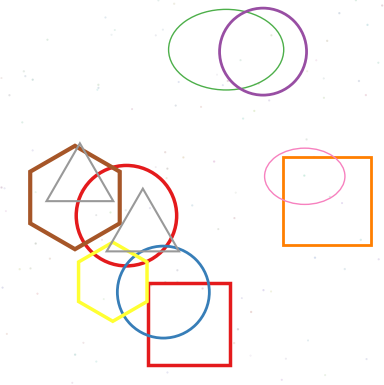[{"shape": "square", "thickness": 2.5, "radius": 0.53, "center": [0.49, 0.16]}, {"shape": "circle", "thickness": 2.5, "radius": 0.65, "center": [0.328, 0.44]}, {"shape": "circle", "thickness": 2, "radius": 0.6, "center": [0.424, 0.241]}, {"shape": "oval", "thickness": 1, "radius": 0.75, "center": [0.587, 0.871]}, {"shape": "circle", "thickness": 2, "radius": 0.56, "center": [0.683, 0.866]}, {"shape": "square", "thickness": 2, "radius": 0.57, "center": [0.849, 0.478]}, {"shape": "hexagon", "thickness": 2.5, "radius": 0.51, "center": [0.293, 0.268]}, {"shape": "hexagon", "thickness": 3, "radius": 0.67, "center": [0.195, 0.487]}, {"shape": "oval", "thickness": 1, "radius": 0.52, "center": [0.792, 0.542]}, {"shape": "triangle", "thickness": 1.5, "radius": 0.5, "center": [0.208, 0.528]}, {"shape": "triangle", "thickness": 1.5, "radius": 0.54, "center": [0.371, 0.401]}]